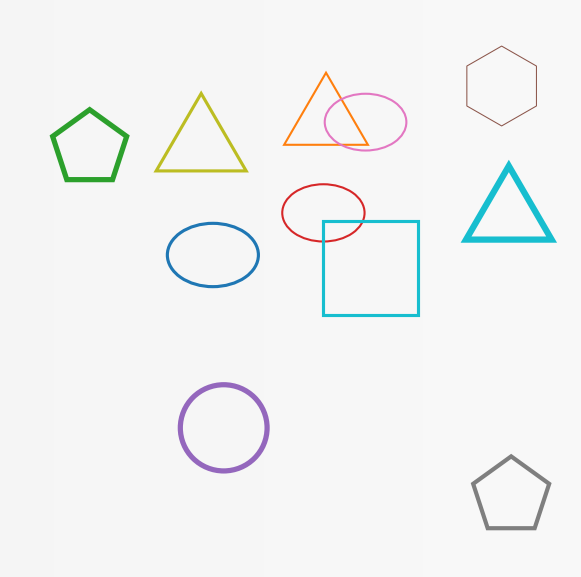[{"shape": "oval", "thickness": 1.5, "radius": 0.39, "center": [0.366, 0.558]}, {"shape": "triangle", "thickness": 1, "radius": 0.42, "center": [0.561, 0.79]}, {"shape": "pentagon", "thickness": 2.5, "radius": 0.33, "center": [0.154, 0.742]}, {"shape": "oval", "thickness": 1, "radius": 0.35, "center": [0.556, 0.631]}, {"shape": "circle", "thickness": 2.5, "radius": 0.37, "center": [0.385, 0.258]}, {"shape": "hexagon", "thickness": 0.5, "radius": 0.35, "center": [0.863, 0.85]}, {"shape": "oval", "thickness": 1, "radius": 0.35, "center": [0.629, 0.788]}, {"shape": "pentagon", "thickness": 2, "radius": 0.34, "center": [0.879, 0.14]}, {"shape": "triangle", "thickness": 1.5, "radius": 0.45, "center": [0.346, 0.748]}, {"shape": "triangle", "thickness": 3, "radius": 0.42, "center": [0.875, 0.627]}, {"shape": "square", "thickness": 1.5, "radius": 0.41, "center": [0.637, 0.535]}]